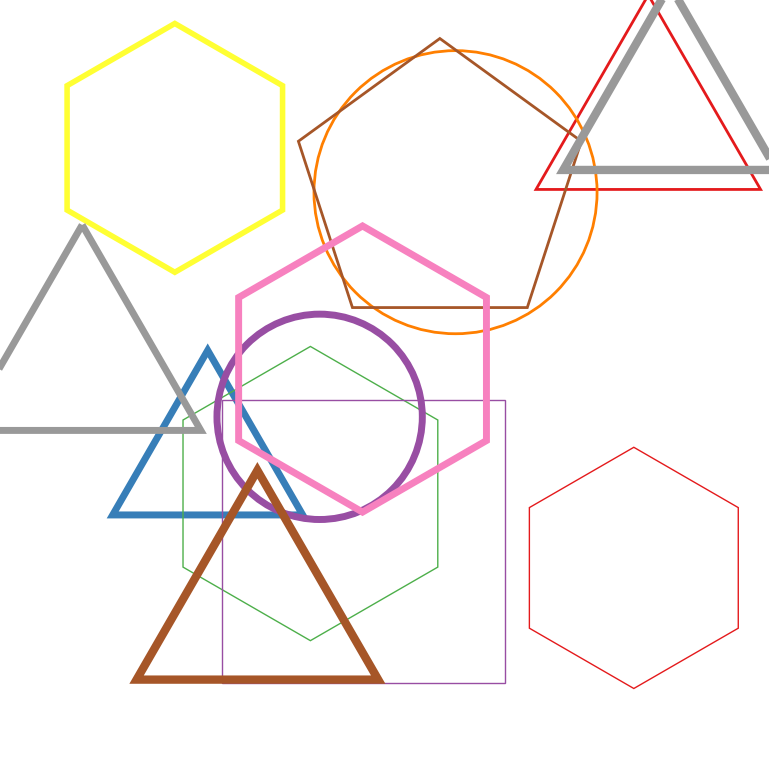[{"shape": "hexagon", "thickness": 0.5, "radius": 0.78, "center": [0.823, 0.262]}, {"shape": "triangle", "thickness": 1, "radius": 0.84, "center": [0.842, 0.838]}, {"shape": "triangle", "thickness": 2.5, "radius": 0.71, "center": [0.27, 0.402]}, {"shape": "hexagon", "thickness": 0.5, "radius": 0.96, "center": [0.403, 0.359]}, {"shape": "circle", "thickness": 2.5, "radius": 0.67, "center": [0.415, 0.459]}, {"shape": "square", "thickness": 0.5, "radius": 0.92, "center": [0.472, 0.297]}, {"shape": "circle", "thickness": 1, "radius": 0.92, "center": [0.592, 0.75]}, {"shape": "hexagon", "thickness": 2, "radius": 0.81, "center": [0.227, 0.808]}, {"shape": "triangle", "thickness": 3, "radius": 0.91, "center": [0.334, 0.208]}, {"shape": "pentagon", "thickness": 1, "radius": 0.97, "center": [0.571, 0.757]}, {"shape": "hexagon", "thickness": 2.5, "radius": 0.93, "center": [0.471, 0.521]}, {"shape": "triangle", "thickness": 3, "radius": 0.8, "center": [0.87, 0.859]}, {"shape": "triangle", "thickness": 2.5, "radius": 0.89, "center": [0.107, 0.53]}]